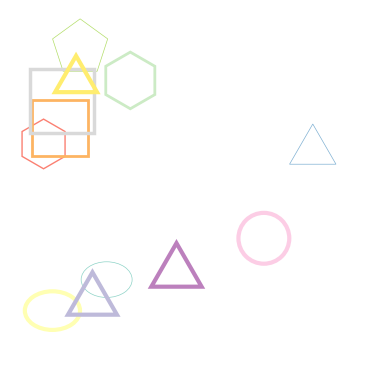[{"shape": "oval", "thickness": 0.5, "radius": 0.33, "center": [0.277, 0.274]}, {"shape": "oval", "thickness": 3, "radius": 0.36, "center": [0.136, 0.193]}, {"shape": "triangle", "thickness": 3, "radius": 0.37, "center": [0.24, 0.219]}, {"shape": "hexagon", "thickness": 1, "radius": 0.32, "center": [0.113, 0.626]}, {"shape": "triangle", "thickness": 0.5, "radius": 0.35, "center": [0.812, 0.608]}, {"shape": "square", "thickness": 2, "radius": 0.36, "center": [0.157, 0.667]}, {"shape": "pentagon", "thickness": 0.5, "radius": 0.38, "center": [0.208, 0.876]}, {"shape": "circle", "thickness": 3, "radius": 0.33, "center": [0.685, 0.381]}, {"shape": "square", "thickness": 2.5, "radius": 0.42, "center": [0.16, 0.738]}, {"shape": "triangle", "thickness": 3, "radius": 0.38, "center": [0.458, 0.293]}, {"shape": "hexagon", "thickness": 2, "radius": 0.37, "center": [0.338, 0.791]}, {"shape": "triangle", "thickness": 3, "radius": 0.31, "center": [0.198, 0.792]}]